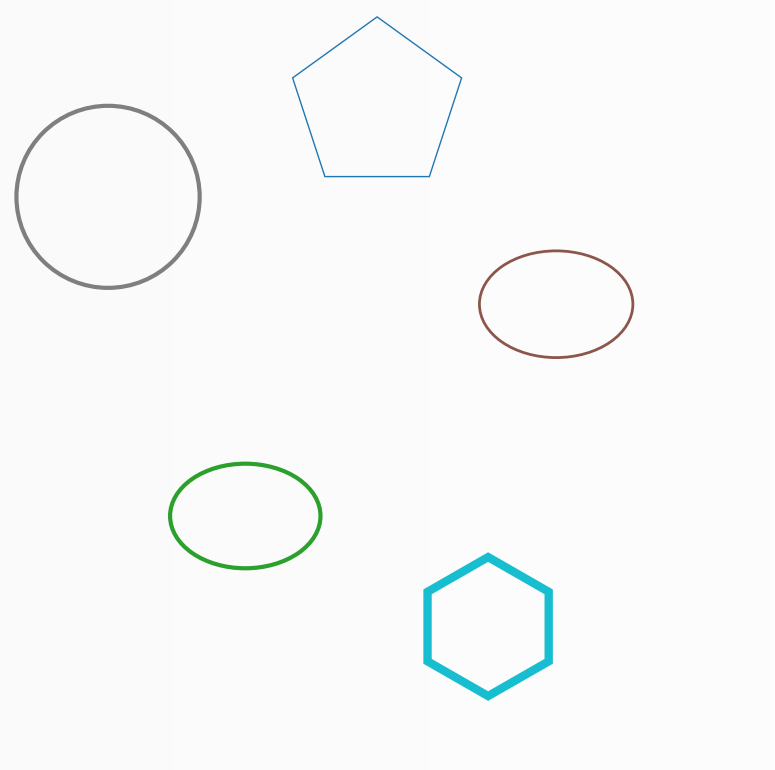[{"shape": "pentagon", "thickness": 0.5, "radius": 0.57, "center": [0.487, 0.863]}, {"shape": "oval", "thickness": 1.5, "radius": 0.49, "center": [0.316, 0.33]}, {"shape": "oval", "thickness": 1, "radius": 0.5, "center": [0.718, 0.605]}, {"shape": "circle", "thickness": 1.5, "radius": 0.59, "center": [0.139, 0.744]}, {"shape": "hexagon", "thickness": 3, "radius": 0.45, "center": [0.63, 0.186]}]